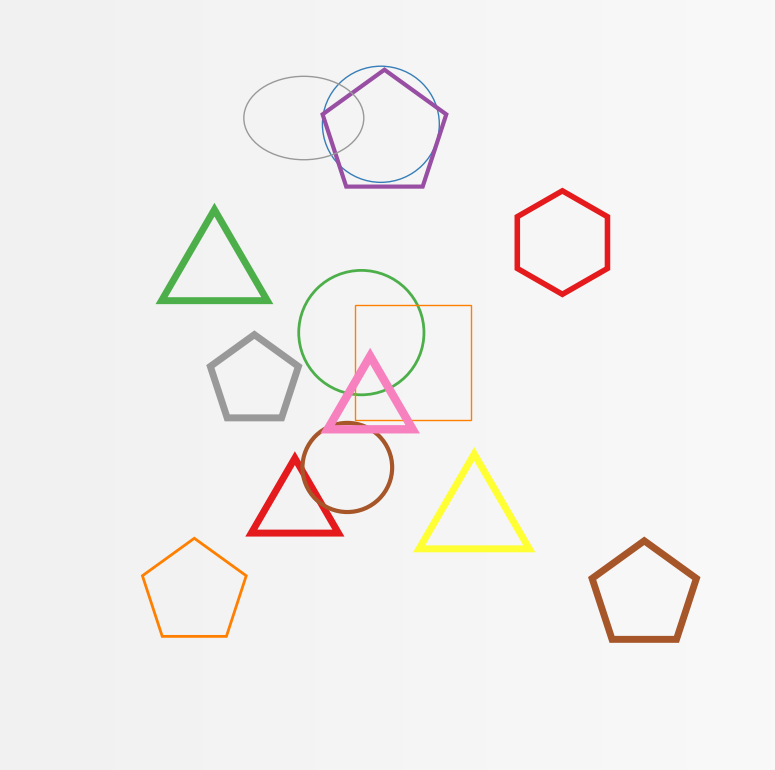[{"shape": "hexagon", "thickness": 2, "radius": 0.34, "center": [0.726, 0.685]}, {"shape": "triangle", "thickness": 2.5, "radius": 0.32, "center": [0.38, 0.34]}, {"shape": "circle", "thickness": 0.5, "radius": 0.38, "center": [0.491, 0.839]}, {"shape": "triangle", "thickness": 2.5, "radius": 0.39, "center": [0.277, 0.649]}, {"shape": "circle", "thickness": 1, "radius": 0.4, "center": [0.466, 0.568]}, {"shape": "pentagon", "thickness": 1.5, "radius": 0.42, "center": [0.496, 0.826]}, {"shape": "pentagon", "thickness": 1, "radius": 0.35, "center": [0.251, 0.231]}, {"shape": "square", "thickness": 0.5, "radius": 0.37, "center": [0.533, 0.53]}, {"shape": "triangle", "thickness": 2.5, "radius": 0.41, "center": [0.612, 0.328]}, {"shape": "circle", "thickness": 1.5, "radius": 0.29, "center": [0.448, 0.393]}, {"shape": "pentagon", "thickness": 2.5, "radius": 0.35, "center": [0.831, 0.227]}, {"shape": "triangle", "thickness": 3, "radius": 0.32, "center": [0.478, 0.474]}, {"shape": "oval", "thickness": 0.5, "radius": 0.39, "center": [0.392, 0.847]}, {"shape": "pentagon", "thickness": 2.5, "radius": 0.3, "center": [0.328, 0.506]}]